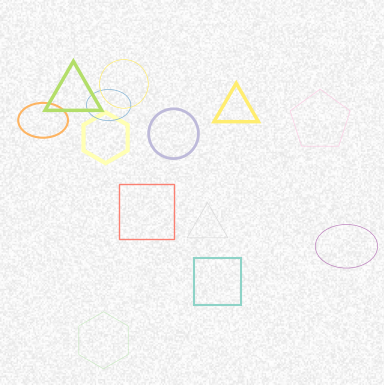[{"shape": "square", "thickness": 1.5, "radius": 0.3, "center": [0.566, 0.268]}, {"shape": "hexagon", "thickness": 3, "radius": 0.33, "center": [0.274, 0.642]}, {"shape": "circle", "thickness": 2, "radius": 0.32, "center": [0.451, 0.653]}, {"shape": "square", "thickness": 1, "radius": 0.36, "center": [0.381, 0.45]}, {"shape": "oval", "thickness": 0.5, "radius": 0.29, "center": [0.282, 0.727]}, {"shape": "oval", "thickness": 1.5, "radius": 0.32, "center": [0.112, 0.688]}, {"shape": "triangle", "thickness": 2.5, "radius": 0.42, "center": [0.191, 0.756]}, {"shape": "pentagon", "thickness": 0.5, "radius": 0.41, "center": [0.831, 0.687]}, {"shape": "triangle", "thickness": 0.5, "radius": 0.31, "center": [0.539, 0.413]}, {"shape": "oval", "thickness": 0.5, "radius": 0.4, "center": [0.9, 0.36]}, {"shape": "hexagon", "thickness": 0.5, "radius": 0.37, "center": [0.269, 0.116]}, {"shape": "circle", "thickness": 0.5, "radius": 0.32, "center": [0.322, 0.782]}, {"shape": "triangle", "thickness": 2.5, "radius": 0.33, "center": [0.614, 0.717]}]